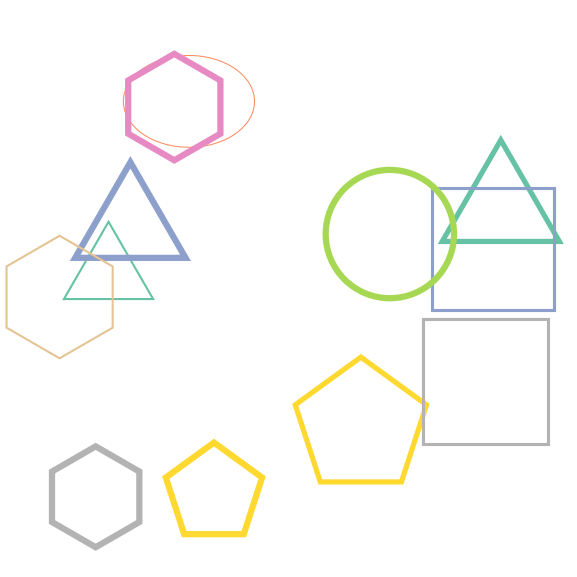[{"shape": "triangle", "thickness": 1, "radius": 0.45, "center": [0.188, 0.526]}, {"shape": "triangle", "thickness": 2.5, "radius": 0.59, "center": [0.867, 0.64]}, {"shape": "oval", "thickness": 0.5, "radius": 0.57, "center": [0.327, 0.824]}, {"shape": "square", "thickness": 1.5, "radius": 0.53, "center": [0.854, 0.568]}, {"shape": "triangle", "thickness": 3, "radius": 0.55, "center": [0.226, 0.608]}, {"shape": "hexagon", "thickness": 3, "radius": 0.46, "center": [0.302, 0.814]}, {"shape": "circle", "thickness": 3, "radius": 0.56, "center": [0.675, 0.594]}, {"shape": "pentagon", "thickness": 2.5, "radius": 0.6, "center": [0.625, 0.261]}, {"shape": "pentagon", "thickness": 3, "radius": 0.44, "center": [0.371, 0.145]}, {"shape": "hexagon", "thickness": 1, "radius": 0.53, "center": [0.103, 0.485]}, {"shape": "square", "thickness": 1.5, "radius": 0.54, "center": [0.841, 0.339]}, {"shape": "hexagon", "thickness": 3, "radius": 0.44, "center": [0.166, 0.139]}]